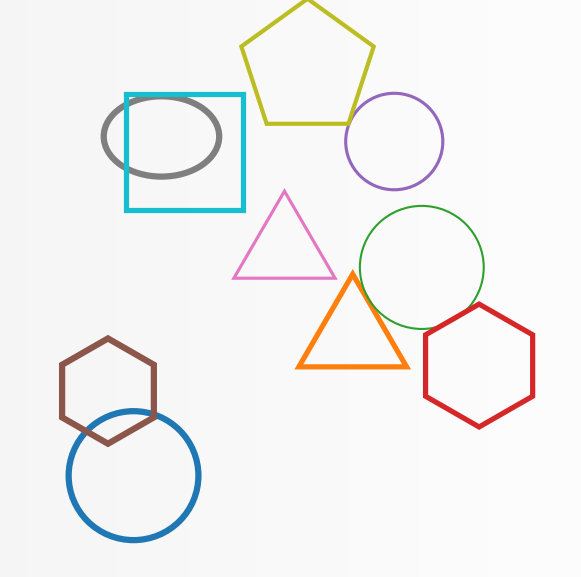[{"shape": "circle", "thickness": 3, "radius": 0.56, "center": [0.23, 0.176]}, {"shape": "triangle", "thickness": 2.5, "radius": 0.54, "center": [0.607, 0.417]}, {"shape": "circle", "thickness": 1, "radius": 0.53, "center": [0.726, 0.536]}, {"shape": "hexagon", "thickness": 2.5, "radius": 0.53, "center": [0.824, 0.366]}, {"shape": "circle", "thickness": 1.5, "radius": 0.42, "center": [0.678, 0.754]}, {"shape": "hexagon", "thickness": 3, "radius": 0.46, "center": [0.186, 0.322]}, {"shape": "triangle", "thickness": 1.5, "radius": 0.5, "center": [0.489, 0.568]}, {"shape": "oval", "thickness": 3, "radius": 0.5, "center": [0.278, 0.763]}, {"shape": "pentagon", "thickness": 2, "radius": 0.6, "center": [0.529, 0.882]}, {"shape": "square", "thickness": 2.5, "radius": 0.5, "center": [0.318, 0.736]}]